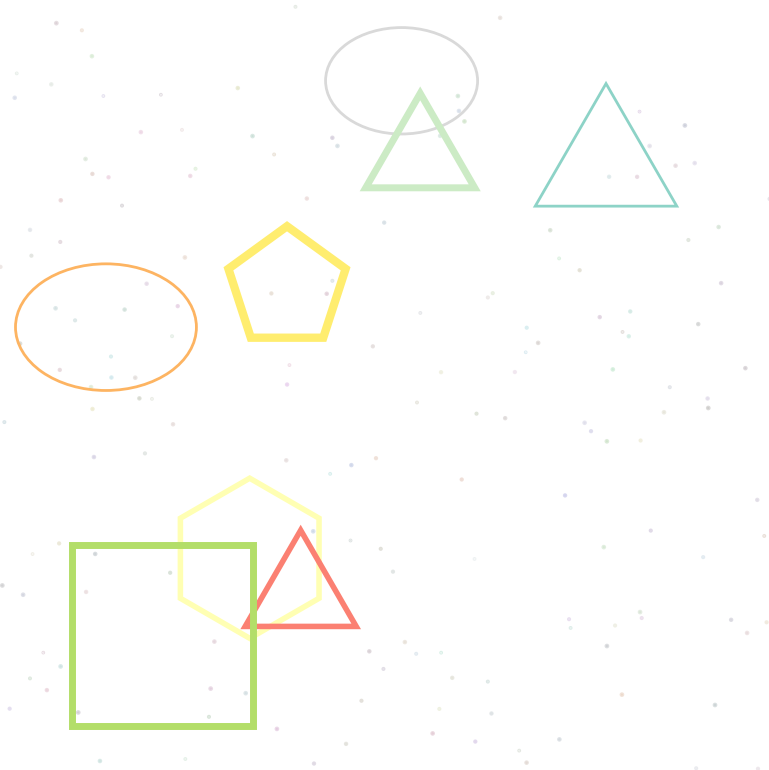[{"shape": "triangle", "thickness": 1, "radius": 0.53, "center": [0.787, 0.785]}, {"shape": "hexagon", "thickness": 2, "radius": 0.52, "center": [0.324, 0.275]}, {"shape": "triangle", "thickness": 2, "radius": 0.42, "center": [0.39, 0.228]}, {"shape": "oval", "thickness": 1, "radius": 0.59, "center": [0.138, 0.575]}, {"shape": "square", "thickness": 2.5, "radius": 0.59, "center": [0.211, 0.174]}, {"shape": "oval", "thickness": 1, "radius": 0.49, "center": [0.522, 0.895]}, {"shape": "triangle", "thickness": 2.5, "radius": 0.41, "center": [0.546, 0.797]}, {"shape": "pentagon", "thickness": 3, "radius": 0.4, "center": [0.373, 0.626]}]